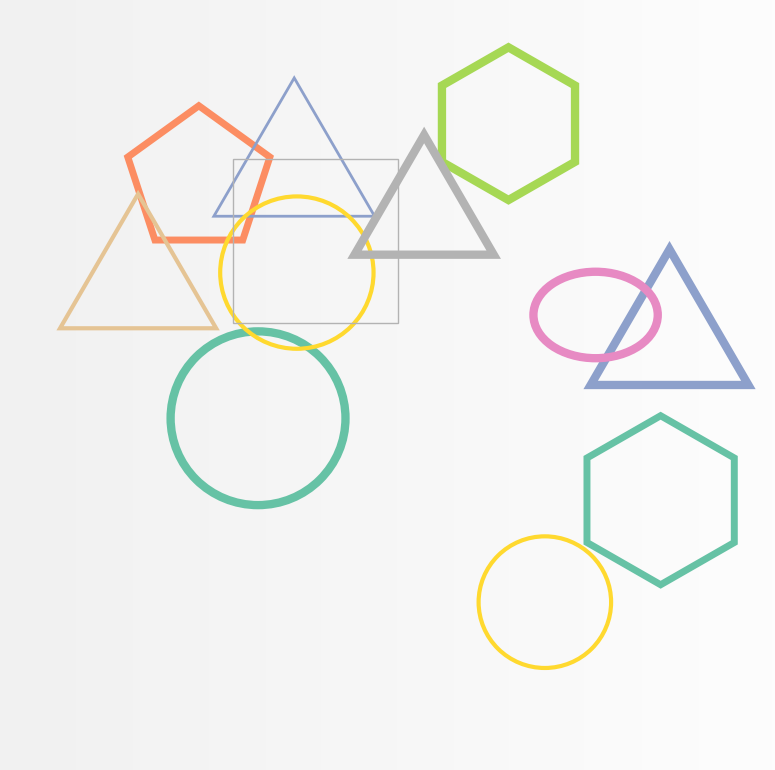[{"shape": "circle", "thickness": 3, "radius": 0.56, "center": [0.333, 0.457]}, {"shape": "hexagon", "thickness": 2.5, "radius": 0.55, "center": [0.852, 0.35]}, {"shape": "pentagon", "thickness": 2.5, "radius": 0.48, "center": [0.257, 0.766]}, {"shape": "triangle", "thickness": 3, "radius": 0.59, "center": [0.864, 0.559]}, {"shape": "triangle", "thickness": 1, "radius": 0.6, "center": [0.38, 0.779]}, {"shape": "oval", "thickness": 3, "radius": 0.4, "center": [0.769, 0.591]}, {"shape": "hexagon", "thickness": 3, "radius": 0.5, "center": [0.656, 0.839]}, {"shape": "circle", "thickness": 1.5, "radius": 0.43, "center": [0.703, 0.218]}, {"shape": "circle", "thickness": 1.5, "radius": 0.49, "center": [0.383, 0.646]}, {"shape": "triangle", "thickness": 1.5, "radius": 0.58, "center": [0.178, 0.632]}, {"shape": "triangle", "thickness": 3, "radius": 0.52, "center": [0.547, 0.721]}, {"shape": "square", "thickness": 0.5, "radius": 0.53, "center": [0.407, 0.688]}]